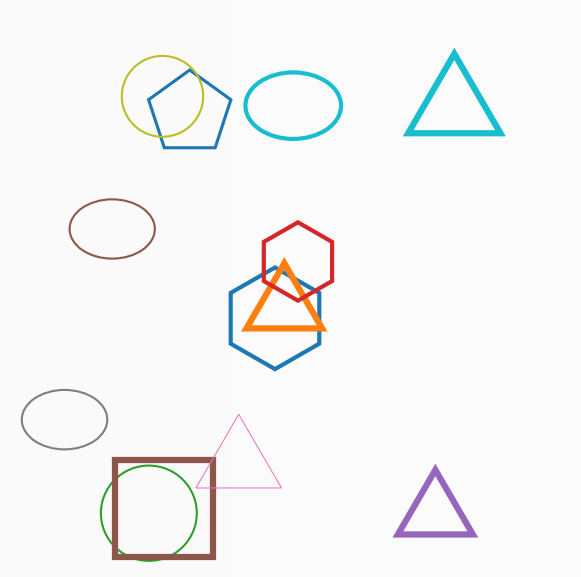[{"shape": "hexagon", "thickness": 2, "radius": 0.44, "center": [0.473, 0.448]}, {"shape": "pentagon", "thickness": 1.5, "radius": 0.37, "center": [0.326, 0.803]}, {"shape": "triangle", "thickness": 3, "radius": 0.38, "center": [0.489, 0.468]}, {"shape": "circle", "thickness": 1, "radius": 0.41, "center": [0.256, 0.11]}, {"shape": "hexagon", "thickness": 2, "radius": 0.34, "center": [0.513, 0.546]}, {"shape": "triangle", "thickness": 3, "radius": 0.37, "center": [0.749, 0.111]}, {"shape": "oval", "thickness": 1, "radius": 0.37, "center": [0.193, 0.603]}, {"shape": "square", "thickness": 3, "radius": 0.42, "center": [0.282, 0.119]}, {"shape": "triangle", "thickness": 0.5, "radius": 0.43, "center": [0.411, 0.197]}, {"shape": "oval", "thickness": 1, "radius": 0.37, "center": [0.111, 0.272]}, {"shape": "circle", "thickness": 1, "radius": 0.35, "center": [0.28, 0.832]}, {"shape": "oval", "thickness": 2, "radius": 0.41, "center": [0.505, 0.816]}, {"shape": "triangle", "thickness": 3, "radius": 0.46, "center": [0.782, 0.814]}]